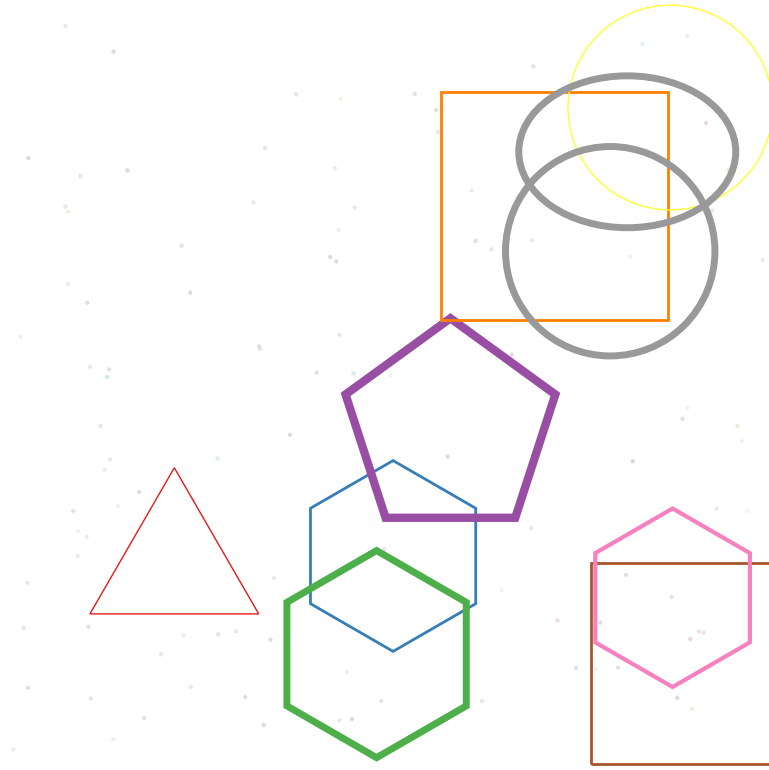[{"shape": "triangle", "thickness": 0.5, "radius": 0.63, "center": [0.226, 0.266]}, {"shape": "hexagon", "thickness": 1, "radius": 0.62, "center": [0.511, 0.278]}, {"shape": "hexagon", "thickness": 2.5, "radius": 0.67, "center": [0.489, 0.15]}, {"shape": "pentagon", "thickness": 3, "radius": 0.72, "center": [0.585, 0.443]}, {"shape": "square", "thickness": 1, "radius": 0.74, "center": [0.72, 0.733]}, {"shape": "circle", "thickness": 0.5, "radius": 0.66, "center": [0.871, 0.86]}, {"shape": "square", "thickness": 1, "radius": 0.65, "center": [0.898, 0.138]}, {"shape": "hexagon", "thickness": 1.5, "radius": 0.58, "center": [0.873, 0.224]}, {"shape": "circle", "thickness": 2.5, "radius": 0.68, "center": [0.792, 0.674]}, {"shape": "oval", "thickness": 2.5, "radius": 0.7, "center": [0.815, 0.803]}]